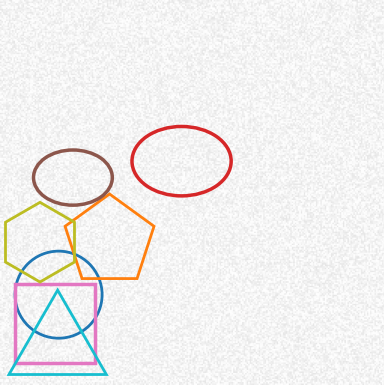[{"shape": "circle", "thickness": 2, "radius": 0.57, "center": [0.152, 0.235]}, {"shape": "pentagon", "thickness": 2, "radius": 0.61, "center": [0.285, 0.375]}, {"shape": "oval", "thickness": 2.5, "radius": 0.64, "center": [0.472, 0.581]}, {"shape": "oval", "thickness": 2.5, "radius": 0.51, "center": [0.189, 0.539]}, {"shape": "square", "thickness": 2.5, "radius": 0.52, "center": [0.143, 0.16]}, {"shape": "hexagon", "thickness": 2, "radius": 0.52, "center": [0.104, 0.371]}, {"shape": "triangle", "thickness": 2, "radius": 0.73, "center": [0.15, 0.1]}]